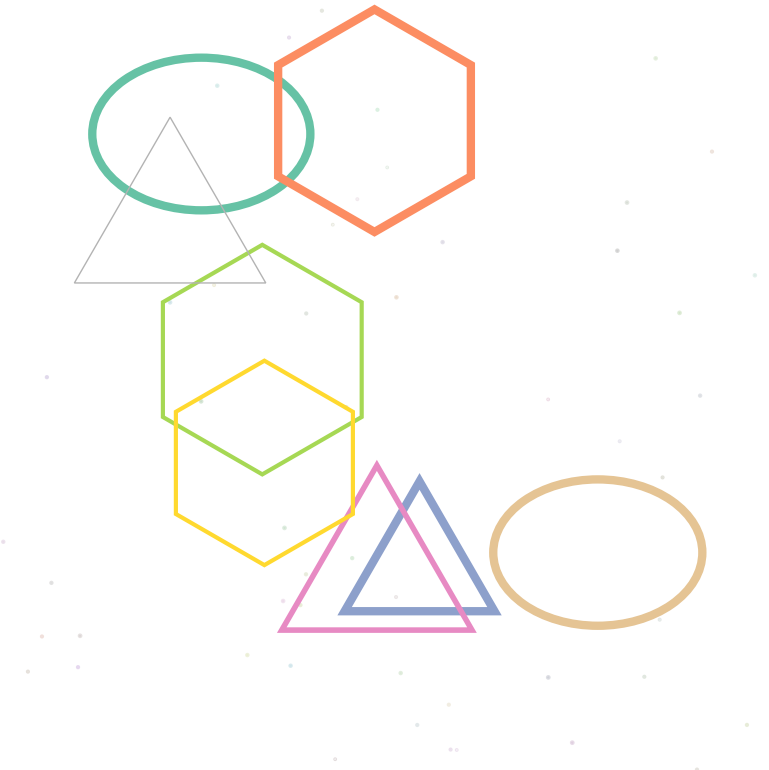[{"shape": "oval", "thickness": 3, "radius": 0.71, "center": [0.261, 0.826]}, {"shape": "hexagon", "thickness": 3, "radius": 0.72, "center": [0.486, 0.843]}, {"shape": "triangle", "thickness": 3, "radius": 0.56, "center": [0.545, 0.262]}, {"shape": "triangle", "thickness": 2, "radius": 0.71, "center": [0.489, 0.253]}, {"shape": "hexagon", "thickness": 1.5, "radius": 0.75, "center": [0.341, 0.533]}, {"shape": "hexagon", "thickness": 1.5, "radius": 0.66, "center": [0.343, 0.399]}, {"shape": "oval", "thickness": 3, "radius": 0.68, "center": [0.776, 0.282]}, {"shape": "triangle", "thickness": 0.5, "radius": 0.72, "center": [0.221, 0.704]}]